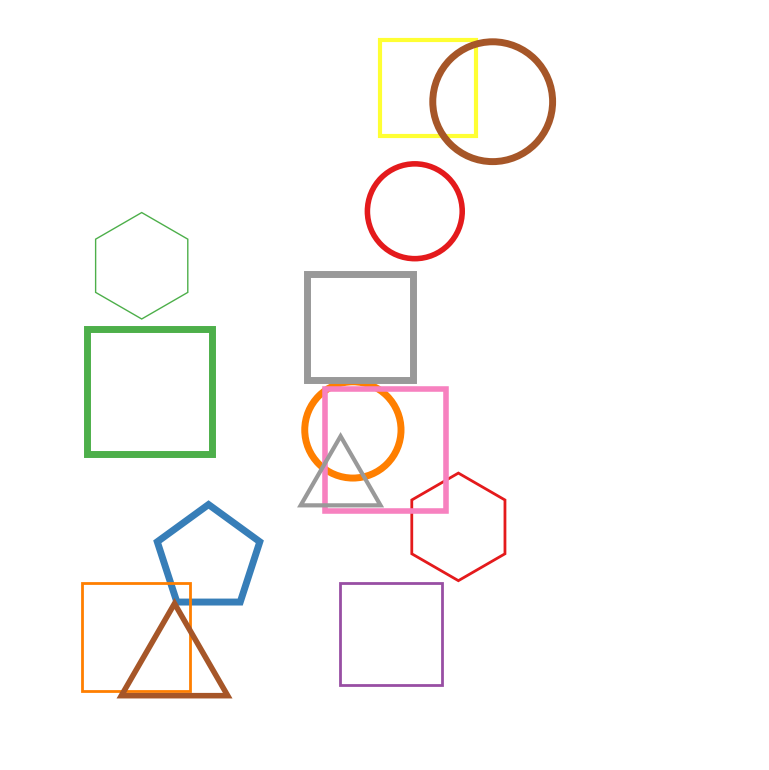[{"shape": "circle", "thickness": 2, "radius": 0.31, "center": [0.539, 0.726]}, {"shape": "hexagon", "thickness": 1, "radius": 0.35, "center": [0.595, 0.316]}, {"shape": "pentagon", "thickness": 2.5, "radius": 0.35, "center": [0.271, 0.275]}, {"shape": "hexagon", "thickness": 0.5, "radius": 0.35, "center": [0.184, 0.655]}, {"shape": "square", "thickness": 2.5, "radius": 0.4, "center": [0.194, 0.492]}, {"shape": "square", "thickness": 1, "radius": 0.33, "center": [0.507, 0.177]}, {"shape": "circle", "thickness": 2.5, "radius": 0.31, "center": [0.458, 0.442]}, {"shape": "square", "thickness": 1, "radius": 0.35, "center": [0.177, 0.172]}, {"shape": "square", "thickness": 1.5, "radius": 0.31, "center": [0.556, 0.885]}, {"shape": "circle", "thickness": 2.5, "radius": 0.39, "center": [0.64, 0.868]}, {"shape": "triangle", "thickness": 2, "radius": 0.4, "center": [0.227, 0.136]}, {"shape": "square", "thickness": 2, "radius": 0.39, "center": [0.501, 0.416]}, {"shape": "triangle", "thickness": 1.5, "radius": 0.3, "center": [0.442, 0.374]}, {"shape": "square", "thickness": 2.5, "radius": 0.34, "center": [0.467, 0.576]}]